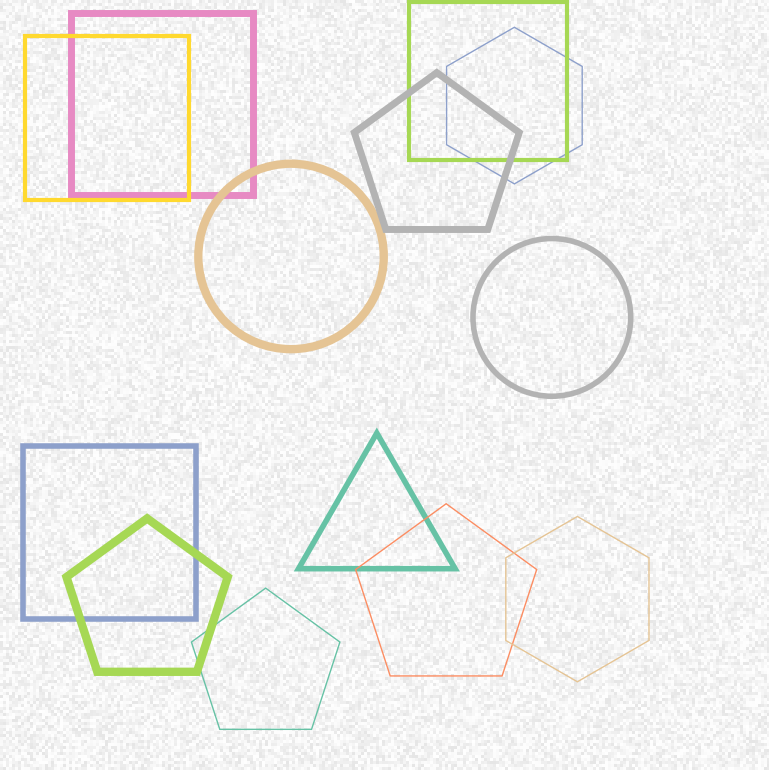[{"shape": "triangle", "thickness": 2, "radius": 0.59, "center": [0.489, 0.32]}, {"shape": "pentagon", "thickness": 0.5, "radius": 0.51, "center": [0.345, 0.135]}, {"shape": "pentagon", "thickness": 0.5, "radius": 0.62, "center": [0.579, 0.222]}, {"shape": "square", "thickness": 2, "radius": 0.56, "center": [0.143, 0.308]}, {"shape": "hexagon", "thickness": 0.5, "radius": 0.51, "center": [0.668, 0.863]}, {"shape": "square", "thickness": 2.5, "radius": 0.59, "center": [0.211, 0.866]}, {"shape": "square", "thickness": 1.5, "radius": 0.51, "center": [0.634, 0.895]}, {"shape": "pentagon", "thickness": 3, "radius": 0.55, "center": [0.191, 0.217]}, {"shape": "square", "thickness": 1.5, "radius": 0.53, "center": [0.14, 0.846]}, {"shape": "circle", "thickness": 3, "radius": 0.6, "center": [0.378, 0.667]}, {"shape": "hexagon", "thickness": 0.5, "radius": 0.54, "center": [0.75, 0.222]}, {"shape": "circle", "thickness": 2, "radius": 0.51, "center": [0.717, 0.588]}, {"shape": "pentagon", "thickness": 2.5, "radius": 0.56, "center": [0.567, 0.793]}]